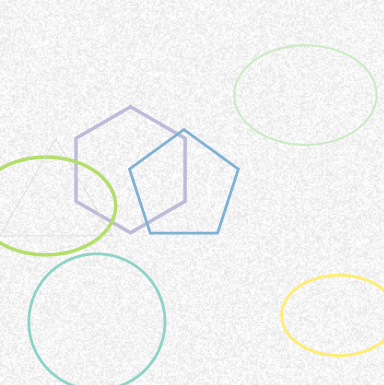[{"shape": "circle", "thickness": 2, "radius": 0.88, "center": [0.252, 0.164]}, {"shape": "hexagon", "thickness": 2.5, "radius": 0.82, "center": [0.339, 0.559]}, {"shape": "pentagon", "thickness": 2, "radius": 0.74, "center": [0.478, 0.515]}, {"shape": "oval", "thickness": 2.5, "radius": 0.91, "center": [0.119, 0.465]}, {"shape": "triangle", "thickness": 0.5, "radius": 0.84, "center": [0.145, 0.471]}, {"shape": "oval", "thickness": 1.5, "radius": 0.92, "center": [0.793, 0.753]}, {"shape": "oval", "thickness": 2, "radius": 0.75, "center": [0.881, 0.181]}]